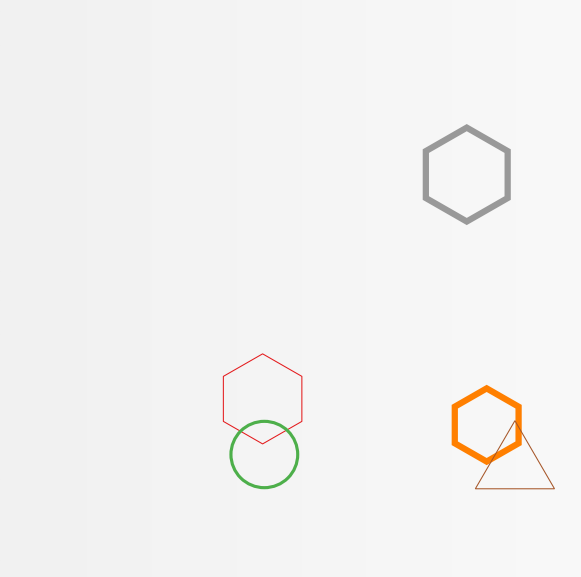[{"shape": "hexagon", "thickness": 0.5, "radius": 0.39, "center": [0.452, 0.308]}, {"shape": "circle", "thickness": 1.5, "radius": 0.29, "center": [0.455, 0.212]}, {"shape": "hexagon", "thickness": 3, "radius": 0.32, "center": [0.837, 0.263]}, {"shape": "triangle", "thickness": 0.5, "radius": 0.39, "center": [0.886, 0.192]}, {"shape": "hexagon", "thickness": 3, "radius": 0.41, "center": [0.803, 0.697]}]